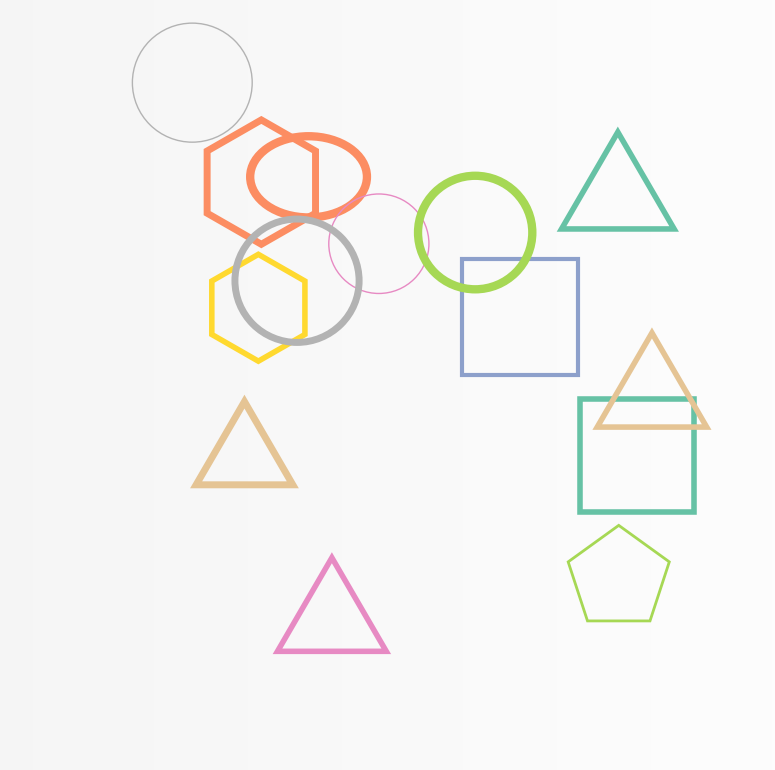[{"shape": "triangle", "thickness": 2, "radius": 0.42, "center": [0.797, 0.745]}, {"shape": "square", "thickness": 2, "radius": 0.37, "center": [0.822, 0.409]}, {"shape": "oval", "thickness": 3, "radius": 0.38, "center": [0.398, 0.77]}, {"shape": "hexagon", "thickness": 2.5, "radius": 0.4, "center": [0.337, 0.763]}, {"shape": "square", "thickness": 1.5, "radius": 0.37, "center": [0.671, 0.588]}, {"shape": "circle", "thickness": 0.5, "radius": 0.32, "center": [0.489, 0.683]}, {"shape": "triangle", "thickness": 2, "radius": 0.41, "center": [0.428, 0.195]}, {"shape": "circle", "thickness": 3, "radius": 0.37, "center": [0.613, 0.698]}, {"shape": "pentagon", "thickness": 1, "radius": 0.34, "center": [0.798, 0.249]}, {"shape": "hexagon", "thickness": 2, "radius": 0.35, "center": [0.333, 0.6]}, {"shape": "triangle", "thickness": 2.5, "radius": 0.36, "center": [0.315, 0.406]}, {"shape": "triangle", "thickness": 2, "radius": 0.41, "center": [0.841, 0.486]}, {"shape": "circle", "thickness": 0.5, "radius": 0.39, "center": [0.248, 0.893]}, {"shape": "circle", "thickness": 2.5, "radius": 0.4, "center": [0.383, 0.635]}]